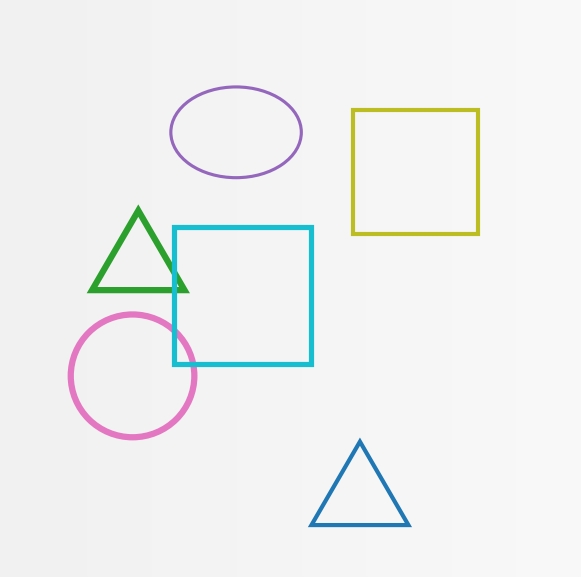[{"shape": "triangle", "thickness": 2, "radius": 0.48, "center": [0.619, 0.138]}, {"shape": "triangle", "thickness": 3, "radius": 0.46, "center": [0.238, 0.543]}, {"shape": "oval", "thickness": 1.5, "radius": 0.56, "center": [0.406, 0.77]}, {"shape": "circle", "thickness": 3, "radius": 0.53, "center": [0.228, 0.348]}, {"shape": "square", "thickness": 2, "radius": 0.54, "center": [0.715, 0.701]}, {"shape": "square", "thickness": 2.5, "radius": 0.59, "center": [0.417, 0.487]}]